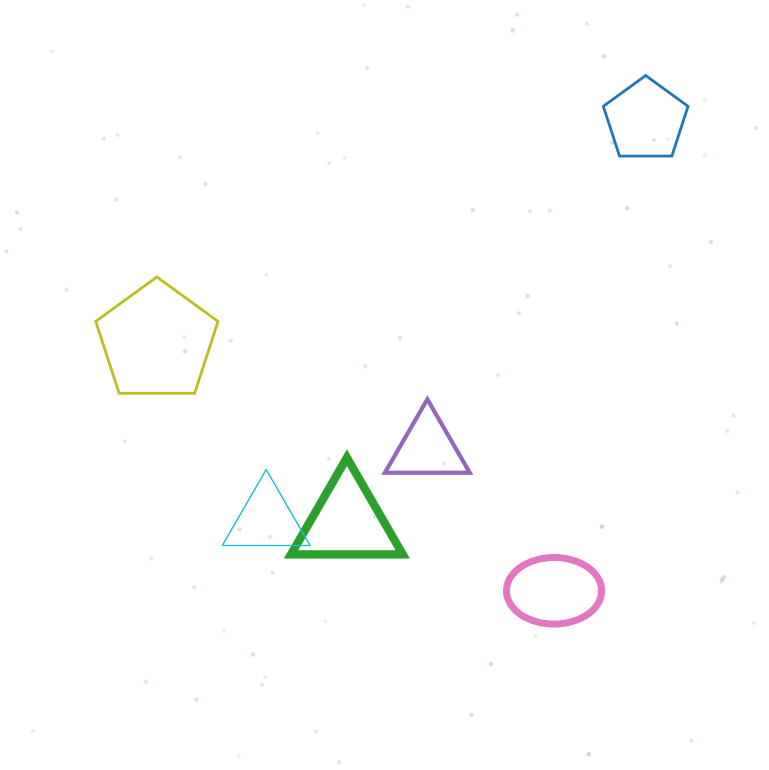[{"shape": "pentagon", "thickness": 1, "radius": 0.29, "center": [0.839, 0.844]}, {"shape": "triangle", "thickness": 3, "radius": 0.42, "center": [0.451, 0.322]}, {"shape": "triangle", "thickness": 1.5, "radius": 0.32, "center": [0.555, 0.418]}, {"shape": "oval", "thickness": 2.5, "radius": 0.31, "center": [0.72, 0.233]}, {"shape": "pentagon", "thickness": 1, "radius": 0.42, "center": [0.204, 0.557]}, {"shape": "triangle", "thickness": 0.5, "radius": 0.33, "center": [0.346, 0.324]}]